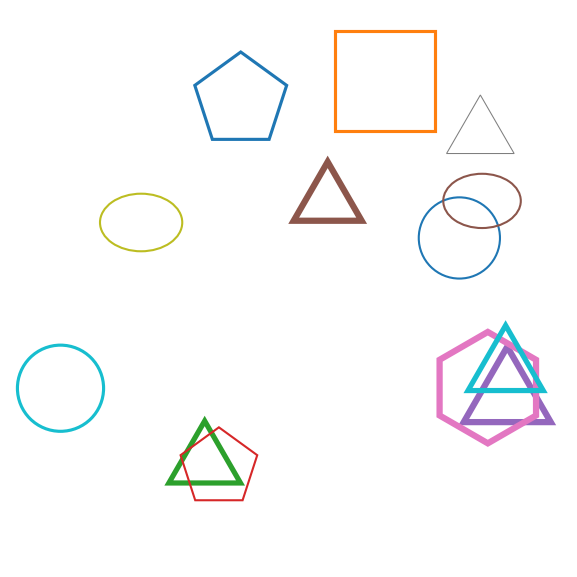[{"shape": "circle", "thickness": 1, "radius": 0.35, "center": [0.795, 0.587]}, {"shape": "pentagon", "thickness": 1.5, "radius": 0.42, "center": [0.417, 0.825]}, {"shape": "square", "thickness": 1.5, "radius": 0.43, "center": [0.666, 0.858]}, {"shape": "triangle", "thickness": 2.5, "radius": 0.36, "center": [0.354, 0.199]}, {"shape": "pentagon", "thickness": 1, "radius": 0.35, "center": [0.379, 0.189]}, {"shape": "triangle", "thickness": 3, "radius": 0.43, "center": [0.878, 0.312]}, {"shape": "oval", "thickness": 1, "radius": 0.34, "center": [0.835, 0.651]}, {"shape": "triangle", "thickness": 3, "radius": 0.34, "center": [0.567, 0.651]}, {"shape": "hexagon", "thickness": 3, "radius": 0.48, "center": [0.845, 0.328]}, {"shape": "triangle", "thickness": 0.5, "radius": 0.34, "center": [0.832, 0.767]}, {"shape": "oval", "thickness": 1, "radius": 0.36, "center": [0.244, 0.614]}, {"shape": "circle", "thickness": 1.5, "radius": 0.37, "center": [0.105, 0.327]}, {"shape": "triangle", "thickness": 2.5, "radius": 0.38, "center": [0.876, 0.36]}]